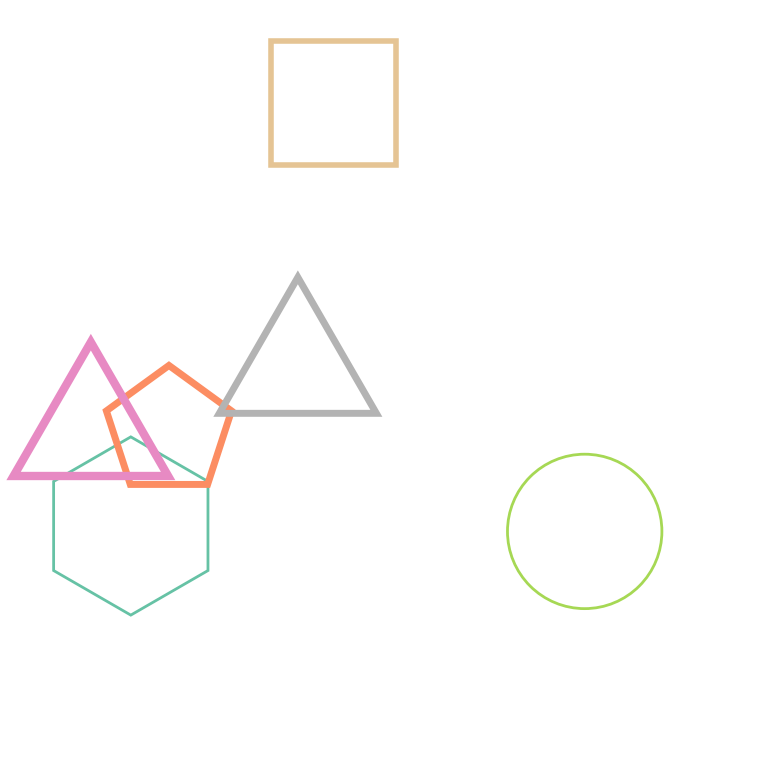[{"shape": "hexagon", "thickness": 1, "radius": 0.58, "center": [0.17, 0.317]}, {"shape": "pentagon", "thickness": 2.5, "radius": 0.43, "center": [0.219, 0.44]}, {"shape": "triangle", "thickness": 3, "radius": 0.58, "center": [0.118, 0.44]}, {"shape": "circle", "thickness": 1, "radius": 0.5, "center": [0.759, 0.31]}, {"shape": "square", "thickness": 2, "radius": 0.4, "center": [0.433, 0.866]}, {"shape": "triangle", "thickness": 2.5, "radius": 0.59, "center": [0.387, 0.522]}]